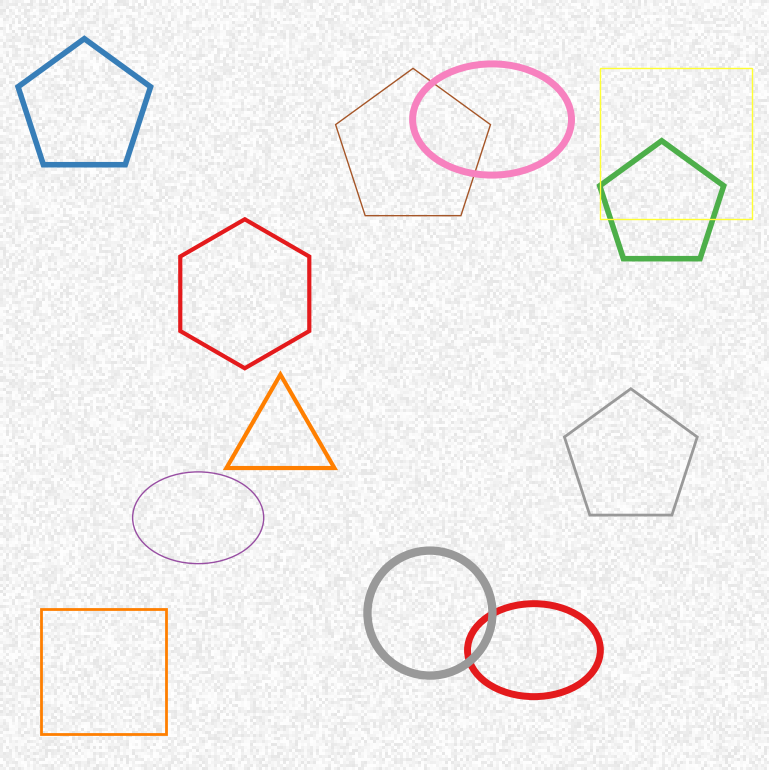[{"shape": "oval", "thickness": 2.5, "radius": 0.43, "center": [0.693, 0.156]}, {"shape": "hexagon", "thickness": 1.5, "radius": 0.48, "center": [0.318, 0.618]}, {"shape": "pentagon", "thickness": 2, "radius": 0.45, "center": [0.11, 0.859]}, {"shape": "pentagon", "thickness": 2, "radius": 0.42, "center": [0.859, 0.733]}, {"shape": "oval", "thickness": 0.5, "radius": 0.43, "center": [0.257, 0.328]}, {"shape": "triangle", "thickness": 1.5, "radius": 0.4, "center": [0.364, 0.433]}, {"shape": "square", "thickness": 1, "radius": 0.41, "center": [0.134, 0.128]}, {"shape": "square", "thickness": 0.5, "radius": 0.49, "center": [0.878, 0.814]}, {"shape": "pentagon", "thickness": 0.5, "radius": 0.53, "center": [0.536, 0.805]}, {"shape": "oval", "thickness": 2.5, "radius": 0.52, "center": [0.639, 0.845]}, {"shape": "circle", "thickness": 3, "radius": 0.41, "center": [0.558, 0.204]}, {"shape": "pentagon", "thickness": 1, "radius": 0.45, "center": [0.819, 0.404]}]